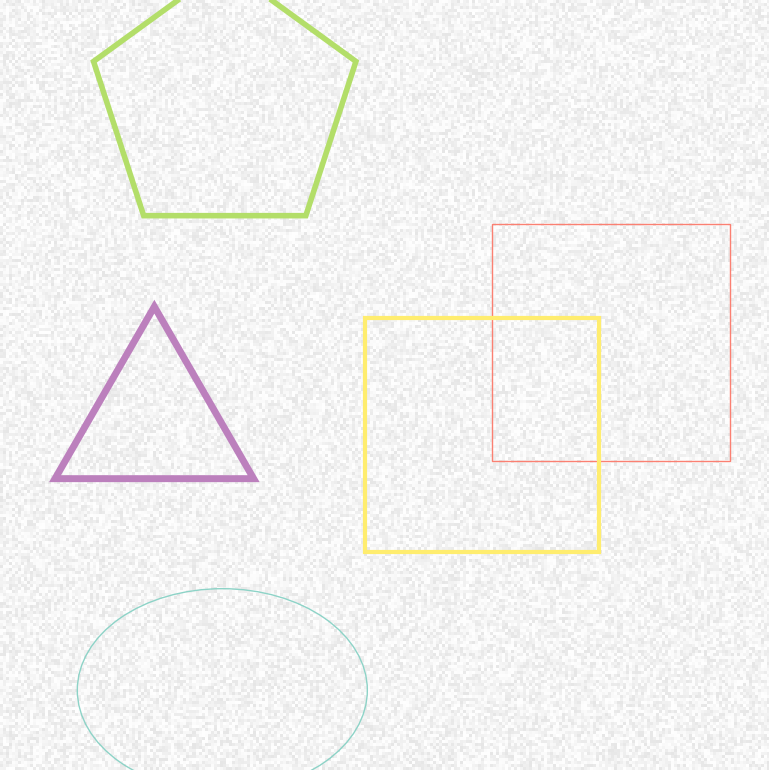[{"shape": "oval", "thickness": 0.5, "radius": 0.94, "center": [0.289, 0.104]}, {"shape": "square", "thickness": 0.5, "radius": 0.77, "center": [0.793, 0.555]}, {"shape": "pentagon", "thickness": 2, "radius": 0.9, "center": [0.292, 0.865]}, {"shape": "triangle", "thickness": 2.5, "radius": 0.74, "center": [0.2, 0.453]}, {"shape": "square", "thickness": 1.5, "radius": 0.76, "center": [0.626, 0.435]}]